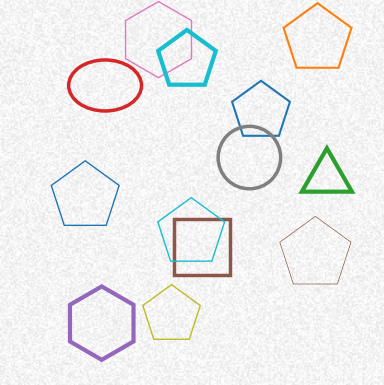[{"shape": "pentagon", "thickness": 1.5, "radius": 0.4, "center": [0.678, 0.711]}, {"shape": "pentagon", "thickness": 1, "radius": 0.46, "center": [0.221, 0.49]}, {"shape": "pentagon", "thickness": 1.5, "radius": 0.46, "center": [0.825, 0.899]}, {"shape": "triangle", "thickness": 3, "radius": 0.38, "center": [0.849, 0.54]}, {"shape": "oval", "thickness": 2.5, "radius": 0.47, "center": [0.273, 0.778]}, {"shape": "hexagon", "thickness": 3, "radius": 0.48, "center": [0.264, 0.161]}, {"shape": "pentagon", "thickness": 0.5, "radius": 0.49, "center": [0.819, 0.341]}, {"shape": "square", "thickness": 2.5, "radius": 0.36, "center": [0.525, 0.358]}, {"shape": "hexagon", "thickness": 1, "radius": 0.49, "center": [0.412, 0.897]}, {"shape": "circle", "thickness": 2.5, "radius": 0.41, "center": [0.648, 0.591]}, {"shape": "pentagon", "thickness": 1, "radius": 0.39, "center": [0.446, 0.182]}, {"shape": "pentagon", "thickness": 1, "radius": 0.46, "center": [0.497, 0.395]}, {"shape": "pentagon", "thickness": 3, "radius": 0.39, "center": [0.486, 0.844]}]